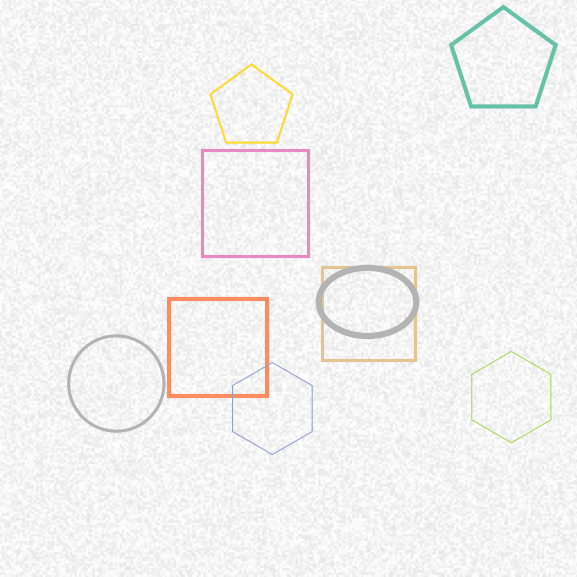[{"shape": "pentagon", "thickness": 2, "radius": 0.48, "center": [0.872, 0.892]}, {"shape": "square", "thickness": 2, "radius": 0.42, "center": [0.378, 0.397]}, {"shape": "hexagon", "thickness": 0.5, "radius": 0.4, "center": [0.472, 0.292]}, {"shape": "square", "thickness": 1.5, "radius": 0.46, "center": [0.442, 0.647]}, {"shape": "hexagon", "thickness": 0.5, "radius": 0.4, "center": [0.885, 0.311]}, {"shape": "pentagon", "thickness": 1, "radius": 0.37, "center": [0.435, 0.813]}, {"shape": "square", "thickness": 1.5, "radius": 0.4, "center": [0.638, 0.456]}, {"shape": "oval", "thickness": 3, "radius": 0.42, "center": [0.636, 0.476]}, {"shape": "circle", "thickness": 1.5, "radius": 0.41, "center": [0.201, 0.335]}]